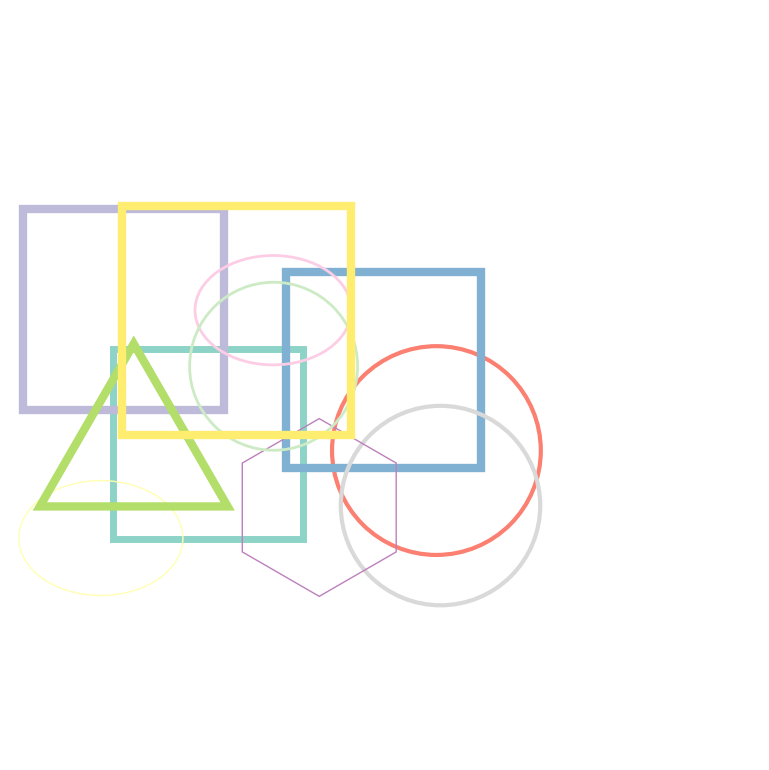[{"shape": "square", "thickness": 2.5, "radius": 0.62, "center": [0.271, 0.423]}, {"shape": "oval", "thickness": 0.5, "radius": 0.53, "center": [0.131, 0.301]}, {"shape": "square", "thickness": 3, "radius": 0.65, "center": [0.161, 0.598]}, {"shape": "circle", "thickness": 1.5, "radius": 0.68, "center": [0.567, 0.415]}, {"shape": "square", "thickness": 3, "radius": 0.63, "center": [0.498, 0.52]}, {"shape": "triangle", "thickness": 3, "radius": 0.7, "center": [0.174, 0.413]}, {"shape": "oval", "thickness": 1, "radius": 0.51, "center": [0.355, 0.597]}, {"shape": "circle", "thickness": 1.5, "radius": 0.65, "center": [0.572, 0.343]}, {"shape": "hexagon", "thickness": 0.5, "radius": 0.58, "center": [0.415, 0.341]}, {"shape": "circle", "thickness": 1, "radius": 0.55, "center": [0.355, 0.524]}, {"shape": "square", "thickness": 3, "radius": 0.74, "center": [0.307, 0.584]}]